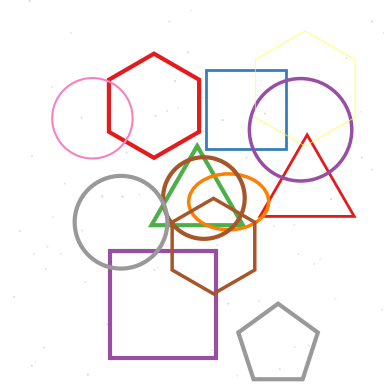[{"shape": "triangle", "thickness": 2, "radius": 0.71, "center": [0.798, 0.509]}, {"shape": "hexagon", "thickness": 3, "radius": 0.68, "center": [0.4, 0.725]}, {"shape": "square", "thickness": 2, "radius": 0.51, "center": [0.639, 0.715]}, {"shape": "triangle", "thickness": 3, "radius": 0.69, "center": [0.512, 0.484]}, {"shape": "square", "thickness": 3, "radius": 0.69, "center": [0.423, 0.209]}, {"shape": "circle", "thickness": 2.5, "radius": 0.67, "center": [0.781, 0.663]}, {"shape": "oval", "thickness": 2.5, "radius": 0.52, "center": [0.594, 0.476]}, {"shape": "hexagon", "thickness": 0.5, "radius": 0.75, "center": [0.793, 0.77]}, {"shape": "circle", "thickness": 3, "radius": 0.53, "center": [0.53, 0.486]}, {"shape": "hexagon", "thickness": 2.5, "radius": 0.62, "center": [0.554, 0.361]}, {"shape": "circle", "thickness": 1.5, "radius": 0.52, "center": [0.24, 0.693]}, {"shape": "circle", "thickness": 3, "radius": 0.6, "center": [0.314, 0.423]}, {"shape": "pentagon", "thickness": 3, "radius": 0.54, "center": [0.722, 0.103]}]